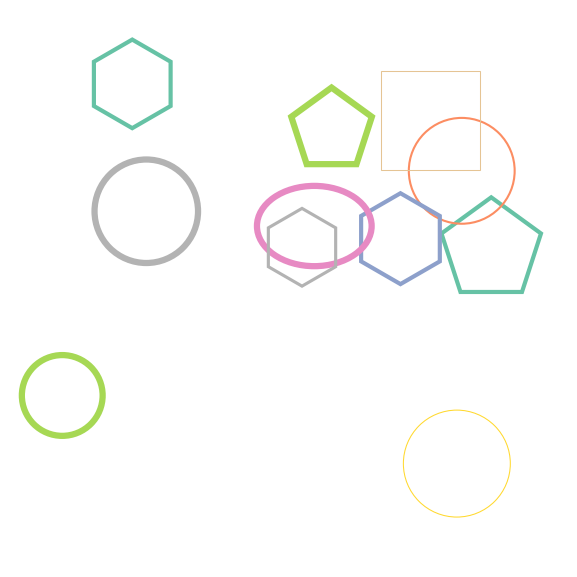[{"shape": "hexagon", "thickness": 2, "radius": 0.38, "center": [0.229, 0.854]}, {"shape": "pentagon", "thickness": 2, "radius": 0.45, "center": [0.851, 0.567]}, {"shape": "circle", "thickness": 1, "radius": 0.46, "center": [0.8, 0.703]}, {"shape": "hexagon", "thickness": 2, "radius": 0.39, "center": [0.693, 0.586]}, {"shape": "oval", "thickness": 3, "radius": 0.5, "center": [0.544, 0.608]}, {"shape": "circle", "thickness": 3, "radius": 0.35, "center": [0.108, 0.314]}, {"shape": "pentagon", "thickness": 3, "radius": 0.37, "center": [0.574, 0.774]}, {"shape": "circle", "thickness": 0.5, "radius": 0.46, "center": [0.791, 0.196]}, {"shape": "square", "thickness": 0.5, "radius": 0.43, "center": [0.745, 0.791]}, {"shape": "hexagon", "thickness": 1.5, "radius": 0.34, "center": [0.523, 0.571]}, {"shape": "circle", "thickness": 3, "radius": 0.45, "center": [0.253, 0.633]}]